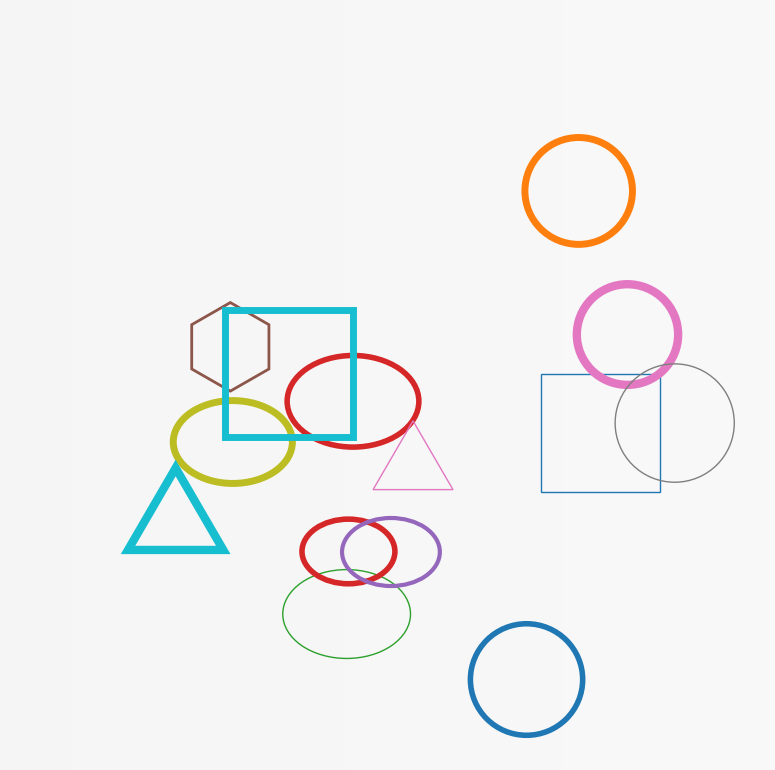[{"shape": "circle", "thickness": 2, "radius": 0.36, "center": [0.679, 0.118]}, {"shape": "square", "thickness": 0.5, "radius": 0.39, "center": [0.775, 0.438]}, {"shape": "circle", "thickness": 2.5, "radius": 0.35, "center": [0.747, 0.752]}, {"shape": "oval", "thickness": 0.5, "radius": 0.41, "center": [0.447, 0.203]}, {"shape": "oval", "thickness": 2, "radius": 0.3, "center": [0.45, 0.284]}, {"shape": "oval", "thickness": 2, "radius": 0.42, "center": [0.455, 0.479]}, {"shape": "oval", "thickness": 1.5, "radius": 0.32, "center": [0.504, 0.283]}, {"shape": "hexagon", "thickness": 1, "radius": 0.29, "center": [0.297, 0.55]}, {"shape": "circle", "thickness": 3, "radius": 0.33, "center": [0.81, 0.566]}, {"shape": "triangle", "thickness": 0.5, "radius": 0.3, "center": [0.533, 0.394]}, {"shape": "circle", "thickness": 0.5, "radius": 0.38, "center": [0.871, 0.451]}, {"shape": "oval", "thickness": 2.5, "radius": 0.38, "center": [0.3, 0.426]}, {"shape": "square", "thickness": 2.5, "radius": 0.41, "center": [0.373, 0.515]}, {"shape": "triangle", "thickness": 3, "radius": 0.35, "center": [0.227, 0.321]}]